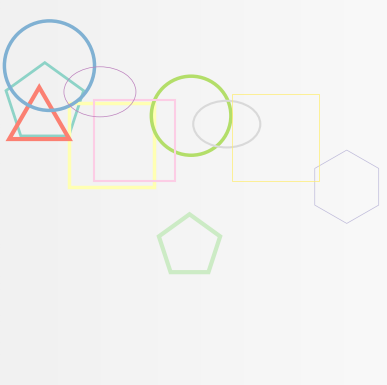[{"shape": "pentagon", "thickness": 2, "radius": 0.53, "center": [0.116, 0.732]}, {"shape": "square", "thickness": 2.5, "radius": 0.55, "center": [0.288, 0.623]}, {"shape": "hexagon", "thickness": 0.5, "radius": 0.48, "center": [0.895, 0.515]}, {"shape": "triangle", "thickness": 3, "radius": 0.45, "center": [0.101, 0.684]}, {"shape": "circle", "thickness": 2.5, "radius": 0.58, "center": [0.128, 0.829]}, {"shape": "circle", "thickness": 2.5, "radius": 0.51, "center": [0.493, 0.699]}, {"shape": "square", "thickness": 1.5, "radius": 0.53, "center": [0.347, 0.635]}, {"shape": "oval", "thickness": 1.5, "radius": 0.43, "center": [0.585, 0.678]}, {"shape": "oval", "thickness": 0.5, "radius": 0.46, "center": [0.258, 0.762]}, {"shape": "pentagon", "thickness": 3, "radius": 0.42, "center": [0.489, 0.36]}, {"shape": "square", "thickness": 0.5, "radius": 0.56, "center": [0.712, 0.643]}]